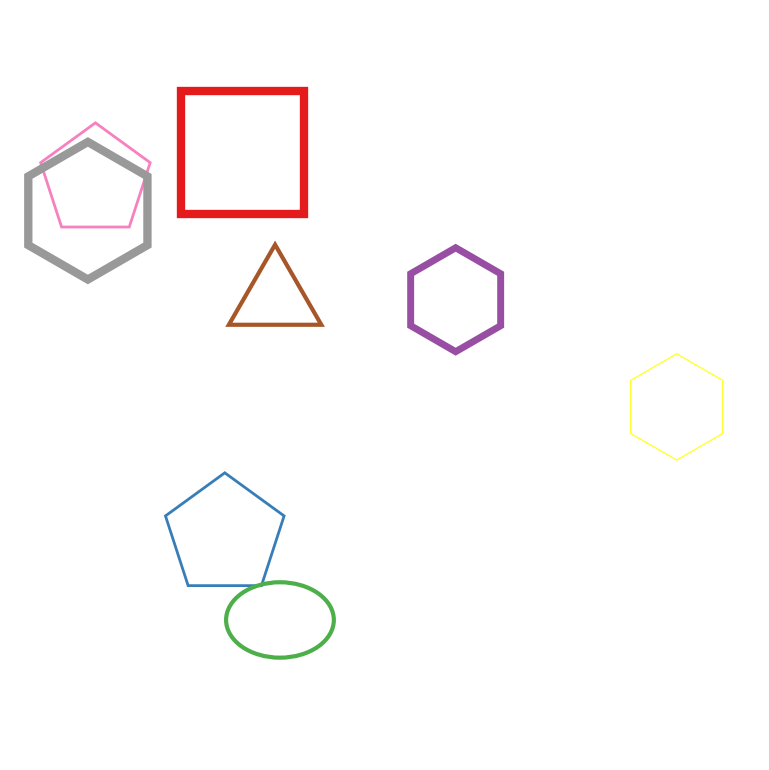[{"shape": "square", "thickness": 3, "radius": 0.4, "center": [0.314, 0.802]}, {"shape": "pentagon", "thickness": 1, "radius": 0.4, "center": [0.292, 0.305]}, {"shape": "oval", "thickness": 1.5, "radius": 0.35, "center": [0.364, 0.195]}, {"shape": "hexagon", "thickness": 2.5, "radius": 0.34, "center": [0.592, 0.611]}, {"shape": "hexagon", "thickness": 0.5, "radius": 0.34, "center": [0.879, 0.471]}, {"shape": "triangle", "thickness": 1.5, "radius": 0.35, "center": [0.357, 0.613]}, {"shape": "pentagon", "thickness": 1, "radius": 0.37, "center": [0.124, 0.766]}, {"shape": "hexagon", "thickness": 3, "radius": 0.45, "center": [0.114, 0.726]}]